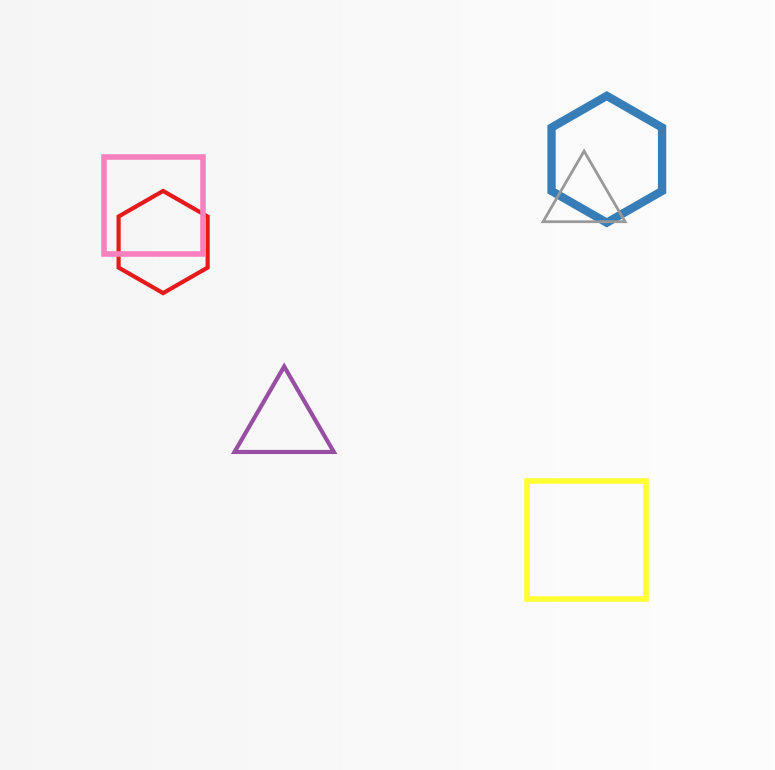[{"shape": "hexagon", "thickness": 1.5, "radius": 0.33, "center": [0.21, 0.686]}, {"shape": "hexagon", "thickness": 3, "radius": 0.41, "center": [0.783, 0.793]}, {"shape": "triangle", "thickness": 1.5, "radius": 0.37, "center": [0.367, 0.45]}, {"shape": "square", "thickness": 2, "radius": 0.38, "center": [0.757, 0.298]}, {"shape": "square", "thickness": 2, "radius": 0.32, "center": [0.198, 0.733]}, {"shape": "triangle", "thickness": 1, "radius": 0.31, "center": [0.754, 0.743]}]